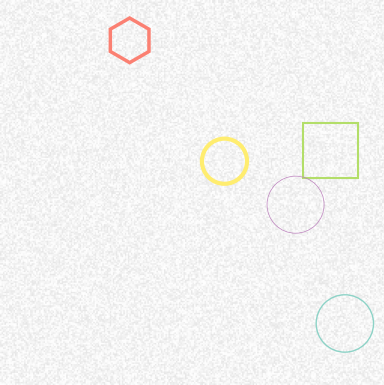[{"shape": "circle", "thickness": 1, "radius": 0.37, "center": [0.896, 0.16]}, {"shape": "hexagon", "thickness": 2.5, "radius": 0.29, "center": [0.337, 0.895]}, {"shape": "square", "thickness": 1.5, "radius": 0.36, "center": [0.859, 0.609]}, {"shape": "circle", "thickness": 0.5, "radius": 0.37, "center": [0.768, 0.468]}, {"shape": "circle", "thickness": 3, "radius": 0.29, "center": [0.583, 0.581]}]